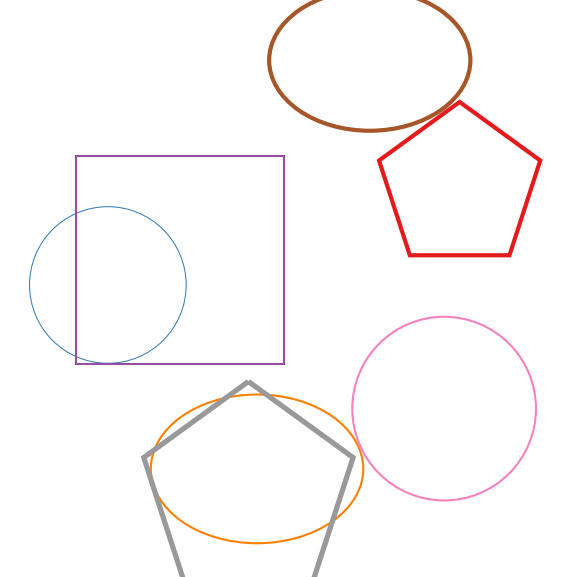[{"shape": "pentagon", "thickness": 2, "radius": 0.73, "center": [0.796, 0.676]}, {"shape": "circle", "thickness": 0.5, "radius": 0.68, "center": [0.187, 0.506]}, {"shape": "square", "thickness": 1, "radius": 0.9, "center": [0.311, 0.549]}, {"shape": "oval", "thickness": 1, "radius": 0.92, "center": [0.445, 0.187]}, {"shape": "oval", "thickness": 2, "radius": 0.87, "center": [0.64, 0.895]}, {"shape": "circle", "thickness": 1, "radius": 0.8, "center": [0.769, 0.292]}, {"shape": "pentagon", "thickness": 2.5, "radius": 0.95, "center": [0.43, 0.148]}]